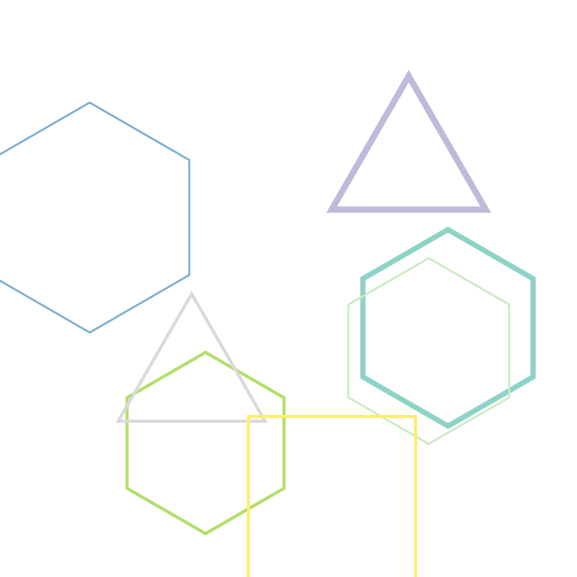[{"shape": "hexagon", "thickness": 2.5, "radius": 0.85, "center": [0.776, 0.431]}, {"shape": "triangle", "thickness": 3, "radius": 0.77, "center": [0.708, 0.713]}, {"shape": "hexagon", "thickness": 1, "radius": 1.0, "center": [0.155, 0.622]}, {"shape": "hexagon", "thickness": 1.5, "radius": 0.78, "center": [0.356, 0.232]}, {"shape": "triangle", "thickness": 1.5, "radius": 0.73, "center": [0.332, 0.343]}, {"shape": "hexagon", "thickness": 1, "radius": 0.8, "center": [0.742, 0.391]}, {"shape": "square", "thickness": 1.5, "radius": 0.72, "center": [0.573, 0.135]}]